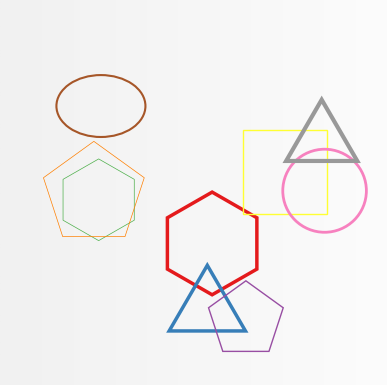[{"shape": "hexagon", "thickness": 2.5, "radius": 0.67, "center": [0.547, 0.368]}, {"shape": "triangle", "thickness": 2.5, "radius": 0.57, "center": [0.535, 0.197]}, {"shape": "hexagon", "thickness": 0.5, "radius": 0.53, "center": [0.255, 0.481]}, {"shape": "pentagon", "thickness": 1, "radius": 0.51, "center": [0.635, 0.169]}, {"shape": "pentagon", "thickness": 0.5, "radius": 0.68, "center": [0.242, 0.496]}, {"shape": "square", "thickness": 1, "radius": 0.54, "center": [0.736, 0.553]}, {"shape": "oval", "thickness": 1.5, "radius": 0.57, "center": [0.26, 0.725]}, {"shape": "circle", "thickness": 2, "radius": 0.54, "center": [0.838, 0.505]}, {"shape": "triangle", "thickness": 3, "radius": 0.53, "center": [0.83, 0.635]}]